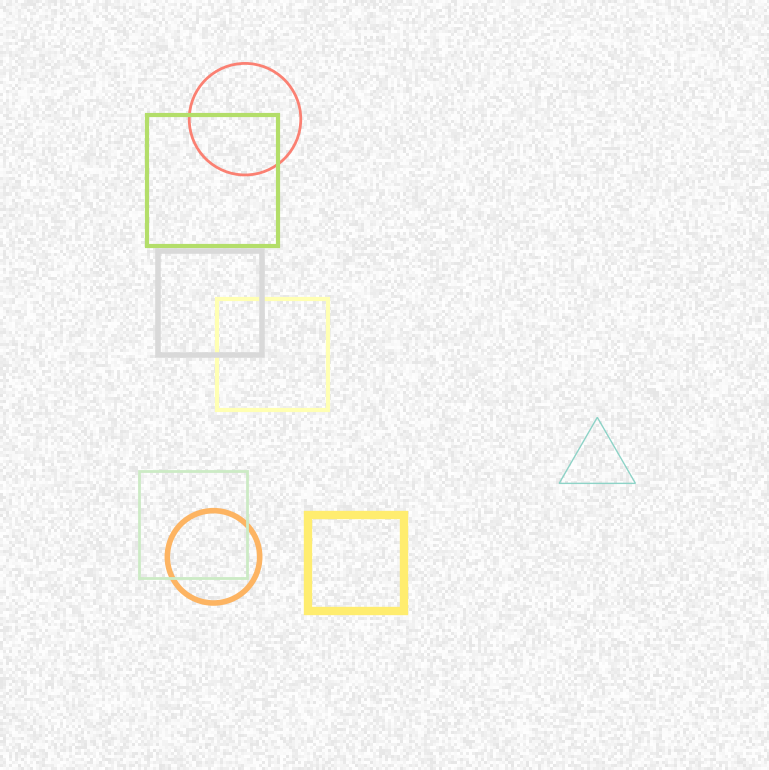[{"shape": "triangle", "thickness": 0.5, "radius": 0.29, "center": [0.776, 0.401]}, {"shape": "square", "thickness": 1.5, "radius": 0.36, "center": [0.353, 0.54]}, {"shape": "circle", "thickness": 1, "radius": 0.36, "center": [0.318, 0.845]}, {"shape": "circle", "thickness": 2, "radius": 0.3, "center": [0.277, 0.277]}, {"shape": "square", "thickness": 1.5, "radius": 0.43, "center": [0.276, 0.766]}, {"shape": "square", "thickness": 2, "radius": 0.34, "center": [0.273, 0.607]}, {"shape": "square", "thickness": 1, "radius": 0.35, "center": [0.251, 0.319]}, {"shape": "square", "thickness": 3, "radius": 0.31, "center": [0.462, 0.269]}]